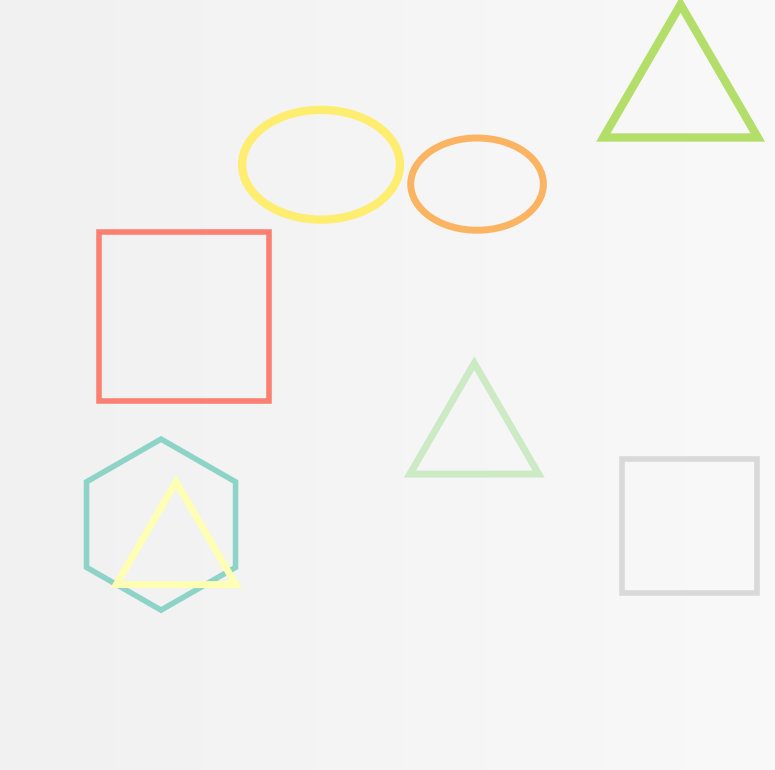[{"shape": "hexagon", "thickness": 2, "radius": 0.56, "center": [0.208, 0.319]}, {"shape": "triangle", "thickness": 2.5, "radius": 0.44, "center": [0.227, 0.285]}, {"shape": "square", "thickness": 2, "radius": 0.55, "center": [0.238, 0.589]}, {"shape": "oval", "thickness": 2.5, "radius": 0.43, "center": [0.616, 0.761]}, {"shape": "triangle", "thickness": 3, "radius": 0.58, "center": [0.878, 0.879]}, {"shape": "square", "thickness": 2, "radius": 0.44, "center": [0.89, 0.317]}, {"shape": "triangle", "thickness": 2.5, "radius": 0.48, "center": [0.612, 0.432]}, {"shape": "oval", "thickness": 3, "radius": 0.51, "center": [0.414, 0.786]}]